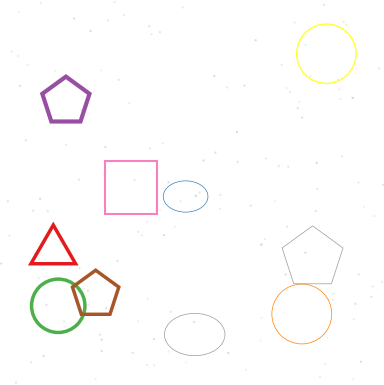[{"shape": "triangle", "thickness": 2.5, "radius": 0.33, "center": [0.138, 0.348]}, {"shape": "oval", "thickness": 0.5, "radius": 0.29, "center": [0.482, 0.49]}, {"shape": "circle", "thickness": 2.5, "radius": 0.35, "center": [0.151, 0.206]}, {"shape": "pentagon", "thickness": 3, "radius": 0.32, "center": [0.171, 0.737]}, {"shape": "circle", "thickness": 0.5, "radius": 0.39, "center": [0.784, 0.184]}, {"shape": "circle", "thickness": 1, "radius": 0.39, "center": [0.848, 0.86]}, {"shape": "pentagon", "thickness": 2.5, "radius": 0.32, "center": [0.248, 0.235]}, {"shape": "square", "thickness": 1.5, "radius": 0.34, "center": [0.34, 0.513]}, {"shape": "oval", "thickness": 0.5, "radius": 0.39, "center": [0.506, 0.131]}, {"shape": "pentagon", "thickness": 0.5, "radius": 0.42, "center": [0.812, 0.33]}]